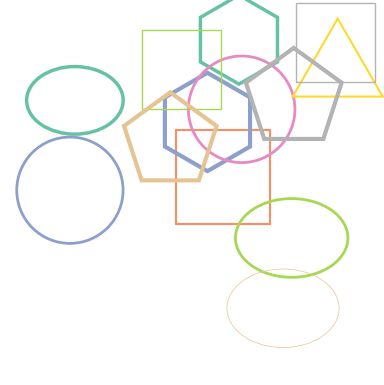[{"shape": "hexagon", "thickness": 2.5, "radius": 0.58, "center": [0.621, 0.897]}, {"shape": "oval", "thickness": 2.5, "radius": 0.63, "center": [0.195, 0.739]}, {"shape": "square", "thickness": 1.5, "radius": 0.61, "center": [0.578, 0.54]}, {"shape": "circle", "thickness": 2, "radius": 0.69, "center": [0.182, 0.506]}, {"shape": "hexagon", "thickness": 3, "radius": 0.64, "center": [0.539, 0.683]}, {"shape": "circle", "thickness": 2, "radius": 0.69, "center": [0.628, 0.716]}, {"shape": "oval", "thickness": 2, "radius": 0.73, "center": [0.758, 0.382]}, {"shape": "square", "thickness": 1, "radius": 0.51, "center": [0.472, 0.82]}, {"shape": "triangle", "thickness": 1.5, "radius": 0.67, "center": [0.877, 0.817]}, {"shape": "oval", "thickness": 0.5, "radius": 0.73, "center": [0.735, 0.199]}, {"shape": "pentagon", "thickness": 3, "radius": 0.63, "center": [0.442, 0.634]}, {"shape": "pentagon", "thickness": 3, "radius": 0.65, "center": [0.763, 0.745]}, {"shape": "square", "thickness": 1, "radius": 0.51, "center": [0.872, 0.89]}]